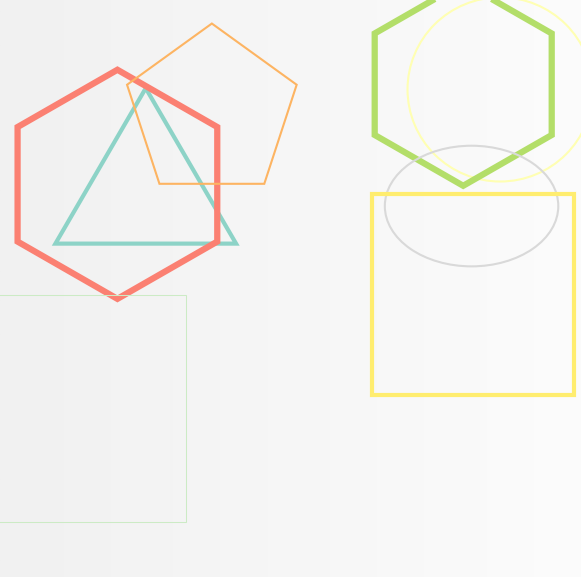[{"shape": "triangle", "thickness": 2, "radius": 0.9, "center": [0.251, 0.667]}, {"shape": "circle", "thickness": 1, "radius": 0.8, "center": [0.861, 0.844]}, {"shape": "hexagon", "thickness": 3, "radius": 0.99, "center": [0.202, 0.68]}, {"shape": "pentagon", "thickness": 1, "radius": 0.77, "center": [0.364, 0.805]}, {"shape": "hexagon", "thickness": 3, "radius": 0.88, "center": [0.797, 0.853]}, {"shape": "oval", "thickness": 1, "radius": 0.75, "center": [0.811, 0.642]}, {"shape": "square", "thickness": 0.5, "radius": 0.99, "center": [0.124, 0.292]}, {"shape": "square", "thickness": 2, "radius": 0.87, "center": [0.813, 0.488]}]